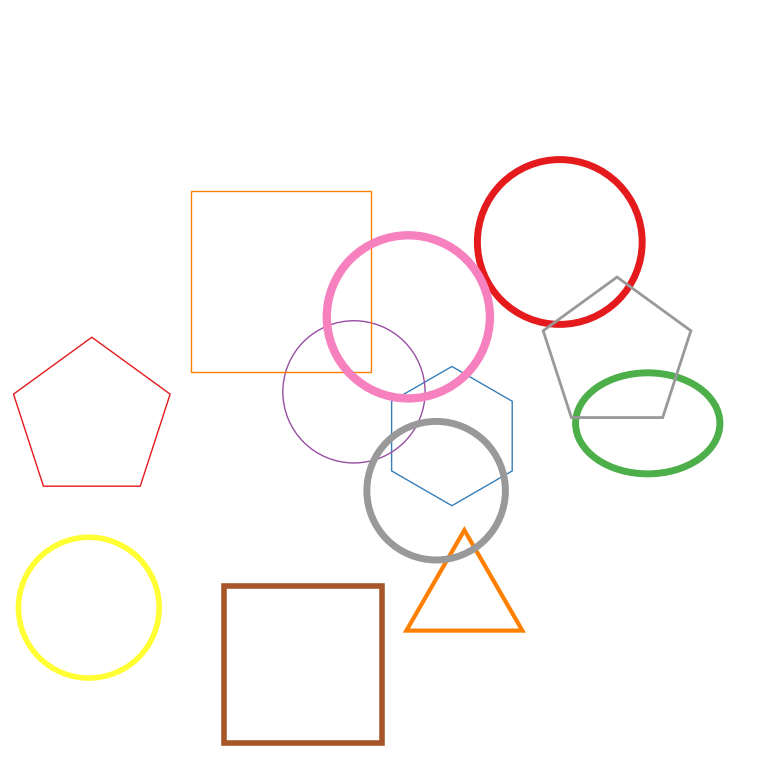[{"shape": "circle", "thickness": 2.5, "radius": 0.54, "center": [0.727, 0.686]}, {"shape": "pentagon", "thickness": 0.5, "radius": 0.53, "center": [0.119, 0.455]}, {"shape": "hexagon", "thickness": 0.5, "radius": 0.45, "center": [0.587, 0.434]}, {"shape": "oval", "thickness": 2.5, "radius": 0.47, "center": [0.841, 0.45]}, {"shape": "circle", "thickness": 0.5, "radius": 0.46, "center": [0.46, 0.491]}, {"shape": "triangle", "thickness": 1.5, "radius": 0.43, "center": [0.603, 0.225]}, {"shape": "square", "thickness": 0.5, "radius": 0.59, "center": [0.365, 0.634]}, {"shape": "circle", "thickness": 2, "radius": 0.46, "center": [0.115, 0.211]}, {"shape": "square", "thickness": 2, "radius": 0.51, "center": [0.394, 0.137]}, {"shape": "circle", "thickness": 3, "radius": 0.53, "center": [0.53, 0.589]}, {"shape": "circle", "thickness": 2.5, "radius": 0.45, "center": [0.566, 0.363]}, {"shape": "pentagon", "thickness": 1, "radius": 0.5, "center": [0.801, 0.539]}]